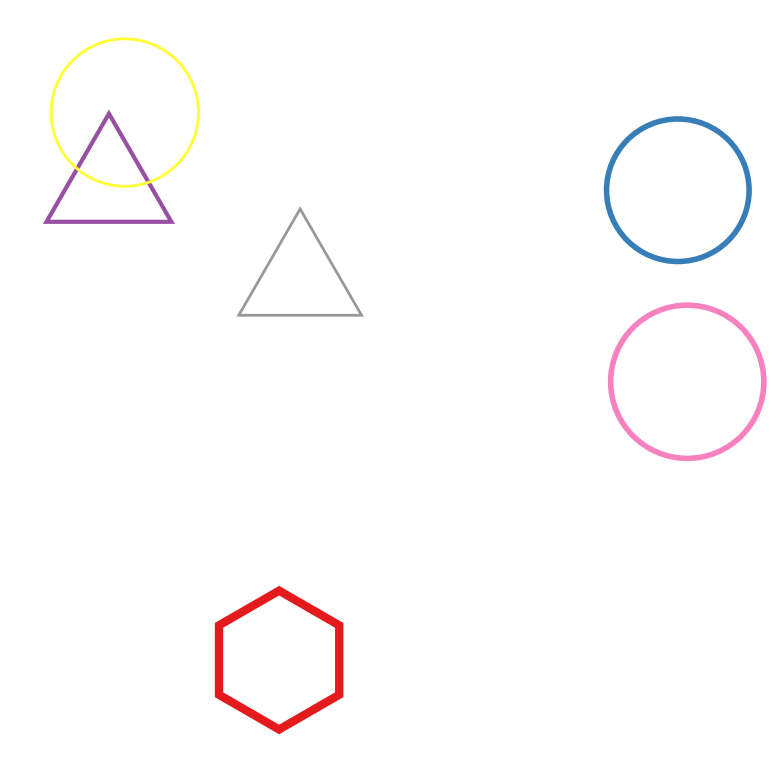[{"shape": "hexagon", "thickness": 3, "radius": 0.45, "center": [0.362, 0.143]}, {"shape": "circle", "thickness": 2, "radius": 0.46, "center": [0.88, 0.753]}, {"shape": "triangle", "thickness": 1.5, "radius": 0.47, "center": [0.141, 0.759]}, {"shape": "circle", "thickness": 1, "radius": 0.48, "center": [0.162, 0.854]}, {"shape": "circle", "thickness": 2, "radius": 0.5, "center": [0.893, 0.504]}, {"shape": "triangle", "thickness": 1, "radius": 0.46, "center": [0.39, 0.637]}]